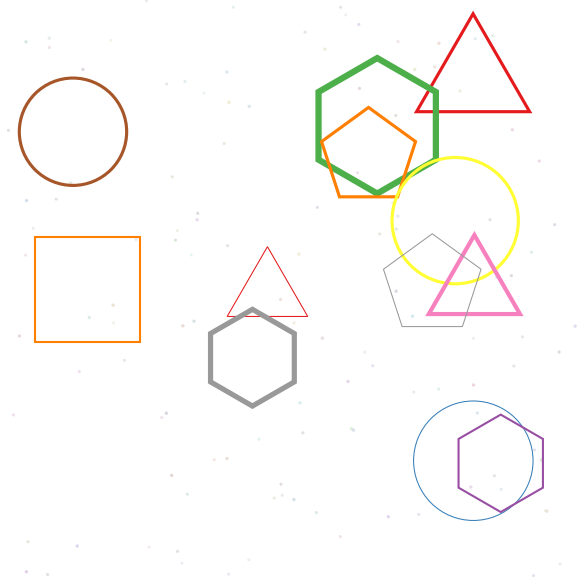[{"shape": "triangle", "thickness": 1.5, "radius": 0.57, "center": [0.819, 0.862]}, {"shape": "triangle", "thickness": 0.5, "radius": 0.4, "center": [0.463, 0.491]}, {"shape": "circle", "thickness": 0.5, "radius": 0.52, "center": [0.82, 0.201]}, {"shape": "hexagon", "thickness": 3, "radius": 0.59, "center": [0.653, 0.781]}, {"shape": "hexagon", "thickness": 1, "radius": 0.42, "center": [0.867, 0.197]}, {"shape": "square", "thickness": 1, "radius": 0.45, "center": [0.151, 0.498]}, {"shape": "pentagon", "thickness": 1.5, "radius": 0.43, "center": [0.638, 0.728]}, {"shape": "circle", "thickness": 1.5, "radius": 0.55, "center": [0.788, 0.617]}, {"shape": "circle", "thickness": 1.5, "radius": 0.46, "center": [0.126, 0.771]}, {"shape": "triangle", "thickness": 2, "radius": 0.46, "center": [0.821, 0.501]}, {"shape": "pentagon", "thickness": 0.5, "radius": 0.44, "center": [0.748, 0.505]}, {"shape": "hexagon", "thickness": 2.5, "radius": 0.42, "center": [0.437, 0.38]}]